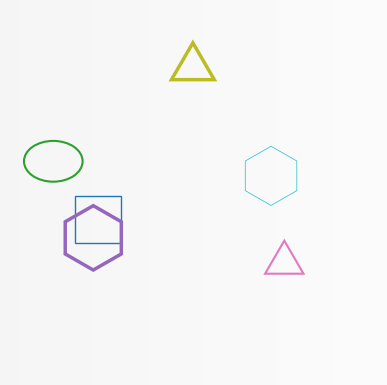[{"shape": "square", "thickness": 1, "radius": 0.3, "center": [0.252, 0.43]}, {"shape": "oval", "thickness": 1.5, "radius": 0.38, "center": [0.138, 0.581]}, {"shape": "hexagon", "thickness": 2.5, "radius": 0.42, "center": [0.241, 0.382]}, {"shape": "triangle", "thickness": 1.5, "radius": 0.29, "center": [0.734, 0.318]}, {"shape": "triangle", "thickness": 2.5, "radius": 0.32, "center": [0.498, 0.825]}, {"shape": "hexagon", "thickness": 0.5, "radius": 0.38, "center": [0.699, 0.543]}]